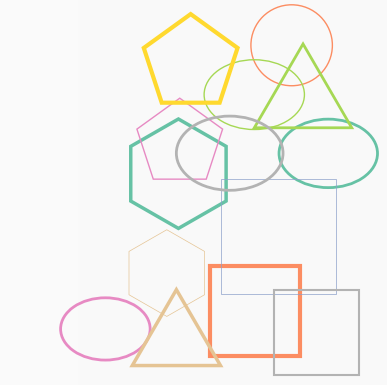[{"shape": "hexagon", "thickness": 2.5, "radius": 0.71, "center": [0.46, 0.549]}, {"shape": "oval", "thickness": 2, "radius": 0.64, "center": [0.847, 0.602]}, {"shape": "square", "thickness": 3, "radius": 0.58, "center": [0.658, 0.191]}, {"shape": "circle", "thickness": 1, "radius": 0.53, "center": [0.753, 0.882]}, {"shape": "square", "thickness": 0.5, "radius": 0.74, "center": [0.719, 0.386]}, {"shape": "oval", "thickness": 2, "radius": 0.58, "center": [0.272, 0.146]}, {"shape": "pentagon", "thickness": 1, "radius": 0.58, "center": [0.464, 0.629]}, {"shape": "oval", "thickness": 1, "radius": 0.65, "center": [0.656, 0.754]}, {"shape": "triangle", "thickness": 2, "radius": 0.73, "center": [0.782, 0.741]}, {"shape": "pentagon", "thickness": 3, "radius": 0.64, "center": [0.492, 0.836]}, {"shape": "hexagon", "thickness": 0.5, "radius": 0.56, "center": [0.43, 0.291]}, {"shape": "triangle", "thickness": 2.5, "radius": 0.66, "center": [0.455, 0.116]}, {"shape": "square", "thickness": 1.5, "radius": 0.55, "center": [0.817, 0.137]}, {"shape": "oval", "thickness": 2, "radius": 0.69, "center": [0.593, 0.602]}]